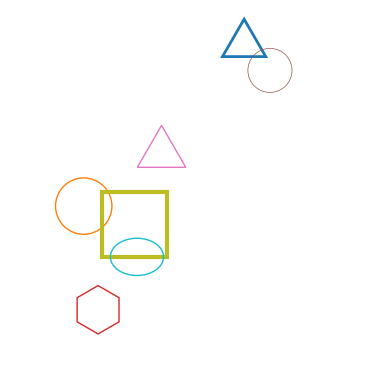[{"shape": "triangle", "thickness": 2, "radius": 0.32, "center": [0.634, 0.885]}, {"shape": "circle", "thickness": 1, "radius": 0.37, "center": [0.217, 0.465]}, {"shape": "hexagon", "thickness": 1, "radius": 0.31, "center": [0.255, 0.195]}, {"shape": "circle", "thickness": 0.5, "radius": 0.29, "center": [0.701, 0.817]}, {"shape": "triangle", "thickness": 1, "radius": 0.36, "center": [0.42, 0.602]}, {"shape": "square", "thickness": 3, "radius": 0.42, "center": [0.35, 0.417]}, {"shape": "oval", "thickness": 1, "radius": 0.35, "center": [0.356, 0.333]}]